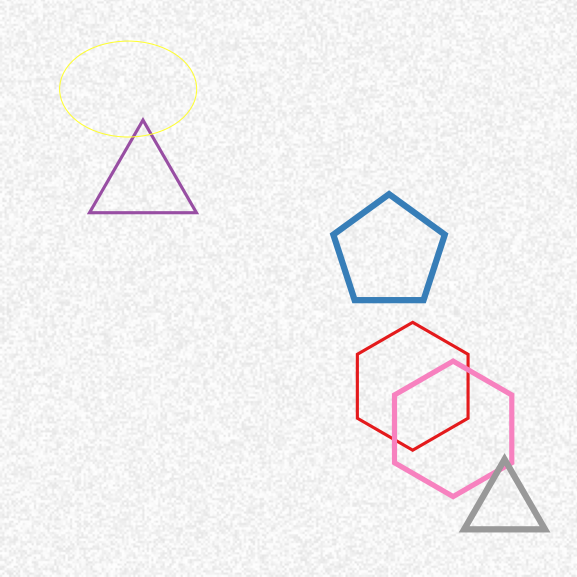[{"shape": "hexagon", "thickness": 1.5, "radius": 0.55, "center": [0.715, 0.33]}, {"shape": "pentagon", "thickness": 3, "radius": 0.51, "center": [0.674, 0.561]}, {"shape": "triangle", "thickness": 1.5, "radius": 0.53, "center": [0.248, 0.684]}, {"shape": "oval", "thickness": 0.5, "radius": 0.59, "center": [0.222, 0.845]}, {"shape": "hexagon", "thickness": 2.5, "radius": 0.59, "center": [0.785, 0.257]}, {"shape": "triangle", "thickness": 3, "radius": 0.4, "center": [0.874, 0.123]}]